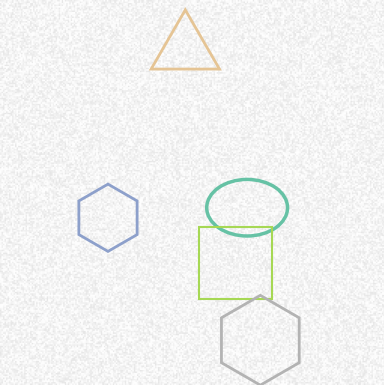[{"shape": "oval", "thickness": 2.5, "radius": 0.52, "center": [0.642, 0.46]}, {"shape": "hexagon", "thickness": 2, "radius": 0.44, "center": [0.28, 0.434]}, {"shape": "square", "thickness": 1.5, "radius": 0.47, "center": [0.612, 0.317]}, {"shape": "triangle", "thickness": 2, "radius": 0.51, "center": [0.481, 0.872]}, {"shape": "hexagon", "thickness": 2, "radius": 0.58, "center": [0.676, 0.116]}]